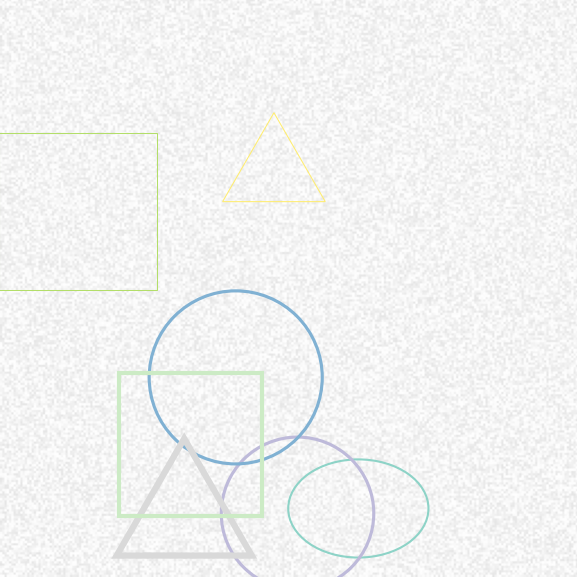[{"shape": "oval", "thickness": 1, "radius": 0.61, "center": [0.621, 0.119]}, {"shape": "circle", "thickness": 1.5, "radius": 0.66, "center": [0.515, 0.11]}, {"shape": "circle", "thickness": 1.5, "radius": 0.75, "center": [0.408, 0.346]}, {"shape": "square", "thickness": 0.5, "radius": 0.68, "center": [0.135, 0.633]}, {"shape": "triangle", "thickness": 3, "radius": 0.68, "center": [0.319, 0.105]}, {"shape": "square", "thickness": 2, "radius": 0.62, "center": [0.33, 0.229]}, {"shape": "triangle", "thickness": 0.5, "radius": 0.51, "center": [0.474, 0.701]}]